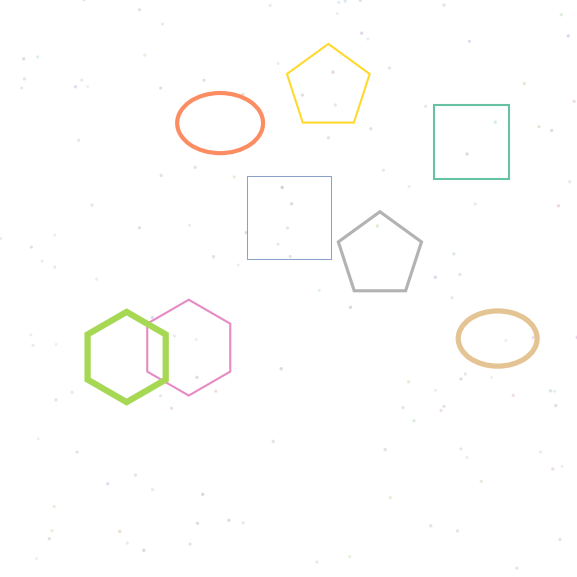[{"shape": "square", "thickness": 1, "radius": 0.32, "center": [0.817, 0.753]}, {"shape": "oval", "thickness": 2, "radius": 0.37, "center": [0.381, 0.786]}, {"shape": "square", "thickness": 0.5, "radius": 0.36, "center": [0.501, 0.623]}, {"shape": "hexagon", "thickness": 1, "radius": 0.41, "center": [0.327, 0.397]}, {"shape": "hexagon", "thickness": 3, "radius": 0.39, "center": [0.219, 0.381]}, {"shape": "pentagon", "thickness": 1, "radius": 0.38, "center": [0.569, 0.848]}, {"shape": "oval", "thickness": 2.5, "radius": 0.34, "center": [0.862, 0.413]}, {"shape": "pentagon", "thickness": 1.5, "radius": 0.38, "center": [0.658, 0.557]}]